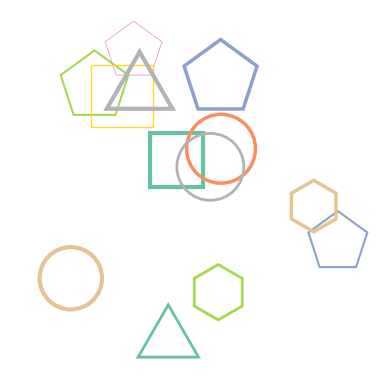[{"shape": "square", "thickness": 3, "radius": 0.34, "center": [0.459, 0.584]}, {"shape": "triangle", "thickness": 2, "radius": 0.45, "center": [0.437, 0.118]}, {"shape": "circle", "thickness": 2.5, "radius": 0.45, "center": [0.574, 0.614]}, {"shape": "pentagon", "thickness": 2.5, "radius": 0.5, "center": [0.573, 0.798]}, {"shape": "pentagon", "thickness": 1.5, "radius": 0.4, "center": [0.878, 0.371]}, {"shape": "pentagon", "thickness": 0.5, "radius": 0.39, "center": [0.347, 0.868]}, {"shape": "hexagon", "thickness": 2, "radius": 0.36, "center": [0.567, 0.241]}, {"shape": "pentagon", "thickness": 1.5, "radius": 0.46, "center": [0.246, 0.776]}, {"shape": "square", "thickness": 1, "radius": 0.4, "center": [0.318, 0.75]}, {"shape": "hexagon", "thickness": 2.5, "radius": 0.33, "center": [0.815, 0.465]}, {"shape": "circle", "thickness": 3, "radius": 0.4, "center": [0.184, 0.277]}, {"shape": "circle", "thickness": 2, "radius": 0.43, "center": [0.546, 0.567]}, {"shape": "triangle", "thickness": 3, "radius": 0.49, "center": [0.363, 0.767]}]